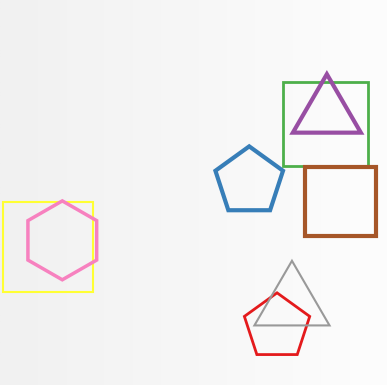[{"shape": "pentagon", "thickness": 2, "radius": 0.44, "center": [0.715, 0.151]}, {"shape": "pentagon", "thickness": 3, "radius": 0.46, "center": [0.643, 0.528]}, {"shape": "square", "thickness": 2, "radius": 0.55, "center": [0.841, 0.678]}, {"shape": "triangle", "thickness": 3, "radius": 0.51, "center": [0.843, 0.706]}, {"shape": "square", "thickness": 1.5, "radius": 0.58, "center": [0.123, 0.358]}, {"shape": "square", "thickness": 3, "radius": 0.45, "center": [0.878, 0.477]}, {"shape": "hexagon", "thickness": 2.5, "radius": 0.51, "center": [0.161, 0.376]}, {"shape": "triangle", "thickness": 1.5, "radius": 0.56, "center": [0.753, 0.211]}]